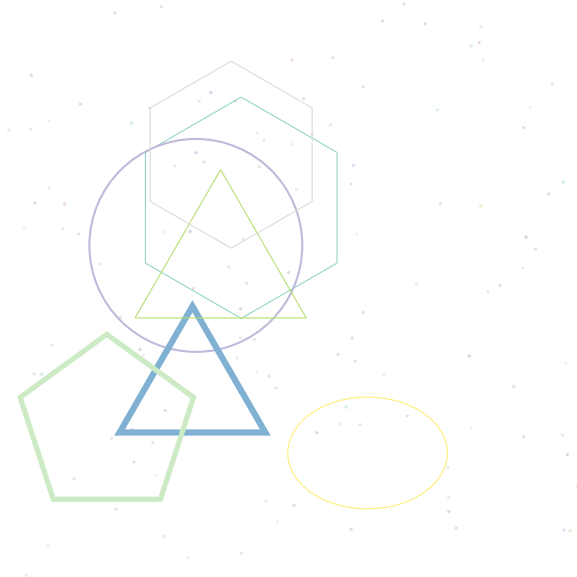[{"shape": "hexagon", "thickness": 0.5, "radius": 0.96, "center": [0.418, 0.639]}, {"shape": "circle", "thickness": 1, "radius": 0.92, "center": [0.339, 0.574]}, {"shape": "triangle", "thickness": 3, "radius": 0.73, "center": [0.333, 0.323]}, {"shape": "triangle", "thickness": 0.5, "radius": 0.86, "center": [0.382, 0.534]}, {"shape": "hexagon", "thickness": 0.5, "radius": 0.81, "center": [0.4, 0.731]}, {"shape": "pentagon", "thickness": 2.5, "radius": 0.79, "center": [0.185, 0.262]}, {"shape": "oval", "thickness": 0.5, "radius": 0.69, "center": [0.636, 0.215]}]